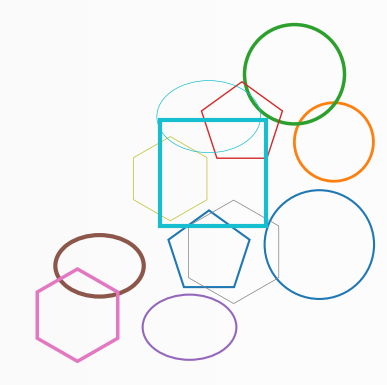[{"shape": "circle", "thickness": 1.5, "radius": 0.71, "center": [0.824, 0.365]}, {"shape": "pentagon", "thickness": 1.5, "radius": 0.55, "center": [0.539, 0.343]}, {"shape": "circle", "thickness": 2, "radius": 0.51, "center": [0.862, 0.631]}, {"shape": "circle", "thickness": 2.5, "radius": 0.65, "center": [0.76, 0.807]}, {"shape": "pentagon", "thickness": 1, "radius": 0.55, "center": [0.624, 0.678]}, {"shape": "oval", "thickness": 1.5, "radius": 0.6, "center": [0.489, 0.15]}, {"shape": "oval", "thickness": 3, "radius": 0.57, "center": [0.257, 0.31]}, {"shape": "hexagon", "thickness": 2.5, "radius": 0.6, "center": [0.2, 0.181]}, {"shape": "hexagon", "thickness": 0.5, "radius": 0.67, "center": [0.603, 0.346]}, {"shape": "hexagon", "thickness": 0.5, "radius": 0.55, "center": [0.439, 0.536]}, {"shape": "oval", "thickness": 0.5, "radius": 0.67, "center": [0.539, 0.697]}, {"shape": "square", "thickness": 3, "radius": 0.69, "center": [0.55, 0.55]}]